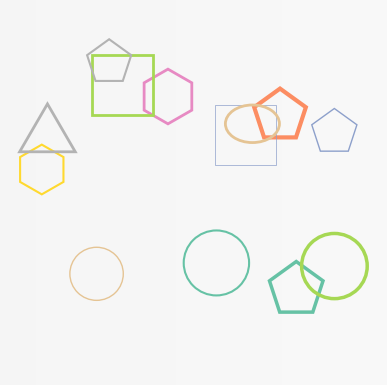[{"shape": "circle", "thickness": 1.5, "radius": 0.42, "center": [0.558, 0.317]}, {"shape": "pentagon", "thickness": 2.5, "radius": 0.36, "center": [0.765, 0.248]}, {"shape": "pentagon", "thickness": 3, "radius": 0.35, "center": [0.723, 0.7]}, {"shape": "pentagon", "thickness": 1, "radius": 0.31, "center": [0.863, 0.657]}, {"shape": "square", "thickness": 0.5, "radius": 0.39, "center": [0.633, 0.649]}, {"shape": "hexagon", "thickness": 2, "radius": 0.36, "center": [0.433, 0.749]}, {"shape": "square", "thickness": 2, "radius": 0.39, "center": [0.316, 0.779]}, {"shape": "circle", "thickness": 2.5, "radius": 0.42, "center": [0.863, 0.309]}, {"shape": "hexagon", "thickness": 1.5, "radius": 0.32, "center": [0.108, 0.56]}, {"shape": "circle", "thickness": 1, "radius": 0.34, "center": [0.249, 0.289]}, {"shape": "oval", "thickness": 2, "radius": 0.35, "center": [0.651, 0.678]}, {"shape": "triangle", "thickness": 2, "radius": 0.41, "center": [0.122, 0.647]}, {"shape": "pentagon", "thickness": 1.5, "radius": 0.3, "center": [0.282, 0.838]}]